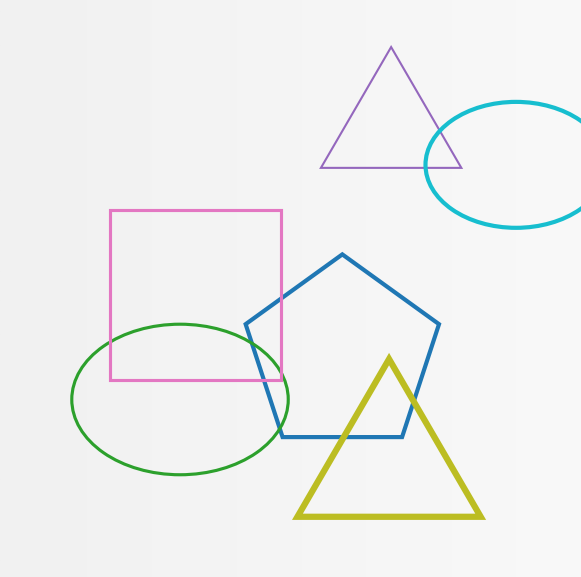[{"shape": "pentagon", "thickness": 2, "radius": 0.87, "center": [0.589, 0.384]}, {"shape": "oval", "thickness": 1.5, "radius": 0.93, "center": [0.31, 0.307]}, {"shape": "triangle", "thickness": 1, "radius": 0.7, "center": [0.673, 0.778]}, {"shape": "square", "thickness": 1.5, "radius": 0.74, "center": [0.336, 0.488]}, {"shape": "triangle", "thickness": 3, "radius": 0.91, "center": [0.669, 0.195]}, {"shape": "oval", "thickness": 2, "radius": 0.78, "center": [0.888, 0.714]}]